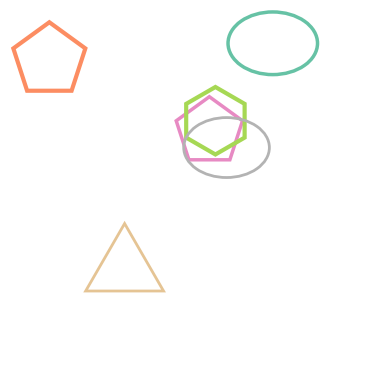[{"shape": "oval", "thickness": 2.5, "radius": 0.58, "center": [0.709, 0.888]}, {"shape": "pentagon", "thickness": 3, "radius": 0.49, "center": [0.128, 0.844]}, {"shape": "pentagon", "thickness": 2.5, "radius": 0.45, "center": [0.544, 0.658]}, {"shape": "hexagon", "thickness": 3, "radius": 0.44, "center": [0.559, 0.686]}, {"shape": "triangle", "thickness": 2, "radius": 0.58, "center": [0.324, 0.303]}, {"shape": "oval", "thickness": 2, "radius": 0.56, "center": [0.588, 0.617]}]